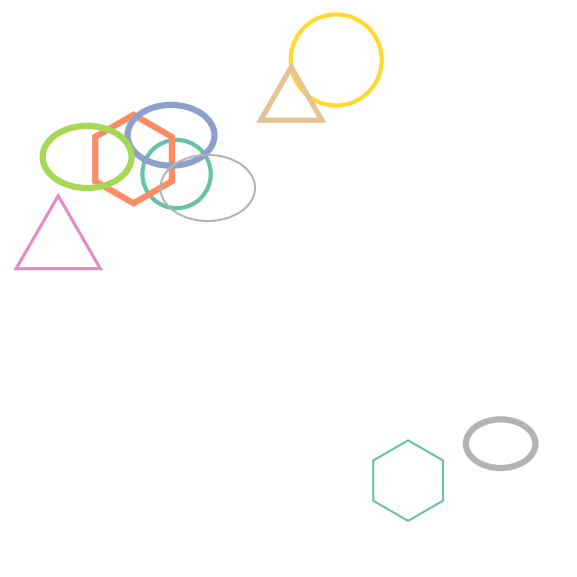[{"shape": "hexagon", "thickness": 1, "radius": 0.35, "center": [0.707, 0.167]}, {"shape": "circle", "thickness": 2, "radius": 0.3, "center": [0.306, 0.698]}, {"shape": "hexagon", "thickness": 3, "radius": 0.38, "center": [0.231, 0.724]}, {"shape": "oval", "thickness": 3, "radius": 0.38, "center": [0.296, 0.765]}, {"shape": "triangle", "thickness": 1.5, "radius": 0.42, "center": [0.101, 0.576]}, {"shape": "oval", "thickness": 3, "radius": 0.38, "center": [0.151, 0.727]}, {"shape": "circle", "thickness": 2, "radius": 0.39, "center": [0.582, 0.895]}, {"shape": "triangle", "thickness": 2.5, "radius": 0.31, "center": [0.504, 0.822]}, {"shape": "oval", "thickness": 3, "radius": 0.3, "center": [0.867, 0.231]}, {"shape": "oval", "thickness": 1, "radius": 0.41, "center": [0.36, 0.674]}]